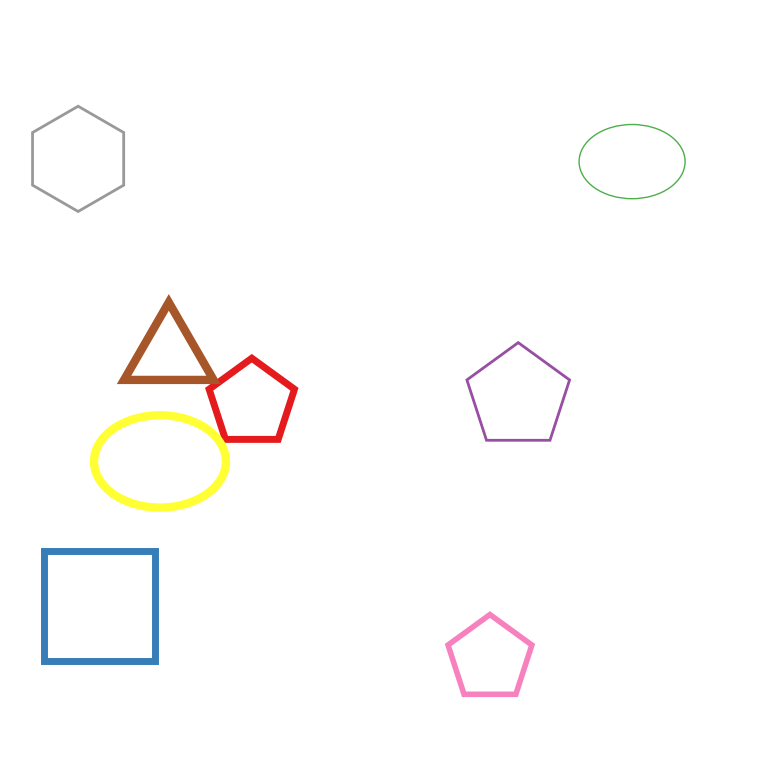[{"shape": "pentagon", "thickness": 2.5, "radius": 0.29, "center": [0.327, 0.477]}, {"shape": "square", "thickness": 2.5, "radius": 0.36, "center": [0.129, 0.213]}, {"shape": "oval", "thickness": 0.5, "radius": 0.34, "center": [0.821, 0.79]}, {"shape": "pentagon", "thickness": 1, "radius": 0.35, "center": [0.673, 0.485]}, {"shape": "oval", "thickness": 3, "radius": 0.43, "center": [0.208, 0.401]}, {"shape": "triangle", "thickness": 3, "radius": 0.34, "center": [0.219, 0.54]}, {"shape": "pentagon", "thickness": 2, "radius": 0.29, "center": [0.636, 0.145]}, {"shape": "hexagon", "thickness": 1, "radius": 0.34, "center": [0.101, 0.794]}]